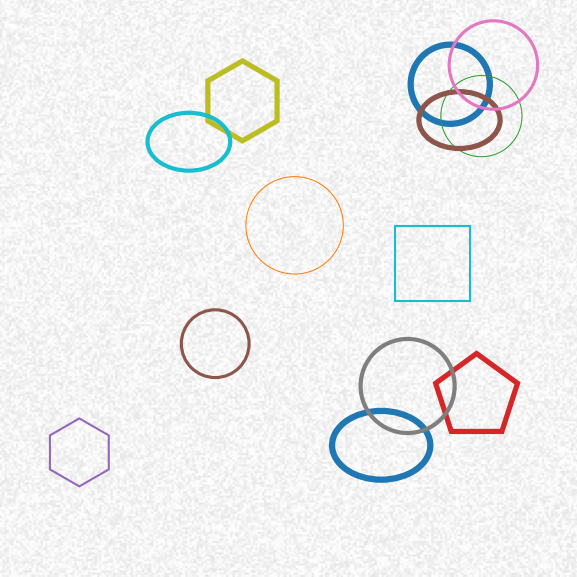[{"shape": "circle", "thickness": 3, "radius": 0.34, "center": [0.78, 0.853]}, {"shape": "oval", "thickness": 3, "radius": 0.43, "center": [0.66, 0.228]}, {"shape": "circle", "thickness": 0.5, "radius": 0.42, "center": [0.51, 0.609]}, {"shape": "circle", "thickness": 0.5, "radius": 0.35, "center": [0.834, 0.798]}, {"shape": "pentagon", "thickness": 2.5, "radius": 0.37, "center": [0.825, 0.312]}, {"shape": "hexagon", "thickness": 1, "radius": 0.29, "center": [0.137, 0.216]}, {"shape": "oval", "thickness": 2.5, "radius": 0.35, "center": [0.796, 0.791]}, {"shape": "circle", "thickness": 1.5, "radius": 0.29, "center": [0.373, 0.404]}, {"shape": "circle", "thickness": 1.5, "radius": 0.38, "center": [0.854, 0.887]}, {"shape": "circle", "thickness": 2, "radius": 0.41, "center": [0.706, 0.331]}, {"shape": "hexagon", "thickness": 2.5, "radius": 0.35, "center": [0.42, 0.824]}, {"shape": "oval", "thickness": 2, "radius": 0.36, "center": [0.327, 0.754]}, {"shape": "square", "thickness": 1, "radius": 0.33, "center": [0.749, 0.543]}]